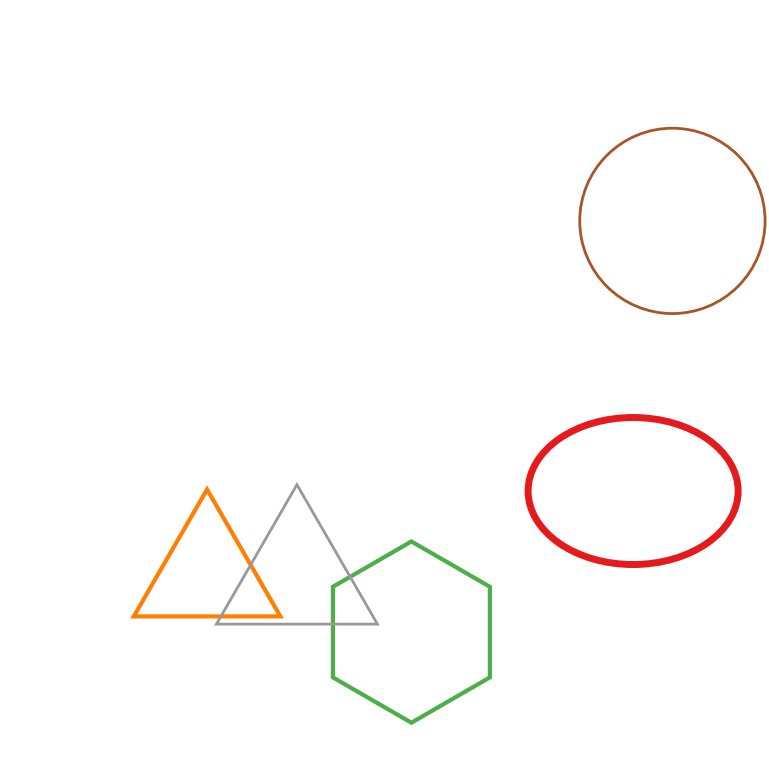[{"shape": "oval", "thickness": 2.5, "radius": 0.68, "center": [0.822, 0.362]}, {"shape": "hexagon", "thickness": 1.5, "radius": 0.59, "center": [0.534, 0.179]}, {"shape": "triangle", "thickness": 1.5, "radius": 0.55, "center": [0.269, 0.254]}, {"shape": "circle", "thickness": 1, "radius": 0.6, "center": [0.873, 0.713]}, {"shape": "triangle", "thickness": 1, "radius": 0.6, "center": [0.386, 0.25]}]